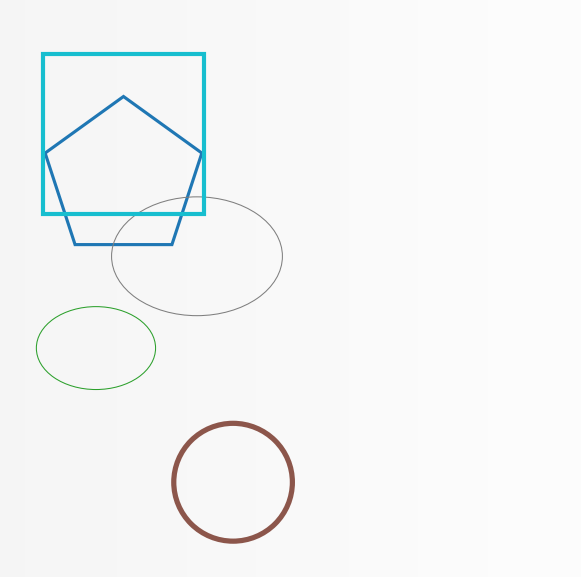[{"shape": "pentagon", "thickness": 1.5, "radius": 0.71, "center": [0.212, 0.69]}, {"shape": "oval", "thickness": 0.5, "radius": 0.51, "center": [0.165, 0.396]}, {"shape": "circle", "thickness": 2.5, "radius": 0.51, "center": [0.401, 0.164]}, {"shape": "oval", "thickness": 0.5, "radius": 0.73, "center": [0.339, 0.555]}, {"shape": "square", "thickness": 2, "radius": 0.69, "center": [0.212, 0.767]}]